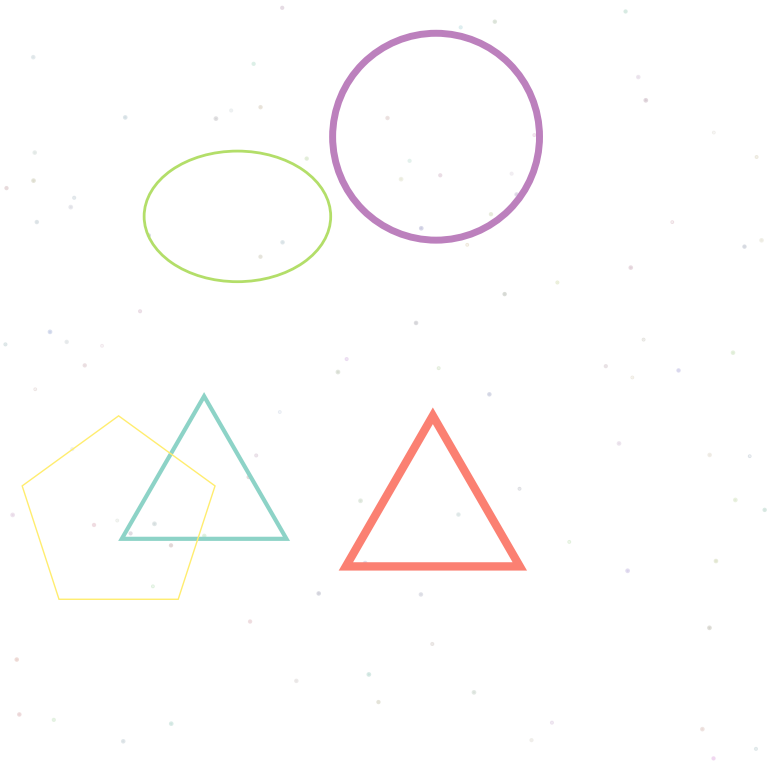[{"shape": "triangle", "thickness": 1.5, "radius": 0.62, "center": [0.265, 0.362]}, {"shape": "triangle", "thickness": 3, "radius": 0.65, "center": [0.562, 0.33]}, {"shape": "oval", "thickness": 1, "radius": 0.61, "center": [0.308, 0.719]}, {"shape": "circle", "thickness": 2.5, "radius": 0.67, "center": [0.566, 0.822]}, {"shape": "pentagon", "thickness": 0.5, "radius": 0.66, "center": [0.154, 0.328]}]